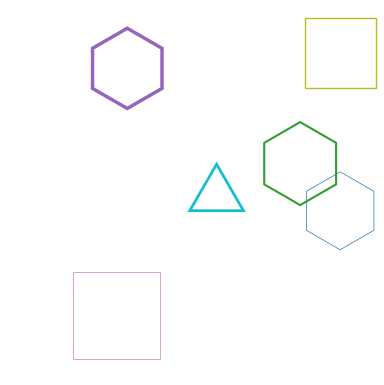[{"shape": "hexagon", "thickness": 0.5, "radius": 0.51, "center": [0.884, 0.452]}, {"shape": "hexagon", "thickness": 1.5, "radius": 0.54, "center": [0.78, 0.575]}, {"shape": "hexagon", "thickness": 2.5, "radius": 0.52, "center": [0.331, 0.822]}, {"shape": "square", "thickness": 0.5, "radius": 0.57, "center": [0.302, 0.18]}, {"shape": "square", "thickness": 1, "radius": 0.46, "center": [0.885, 0.862]}, {"shape": "triangle", "thickness": 2, "radius": 0.4, "center": [0.563, 0.493]}]